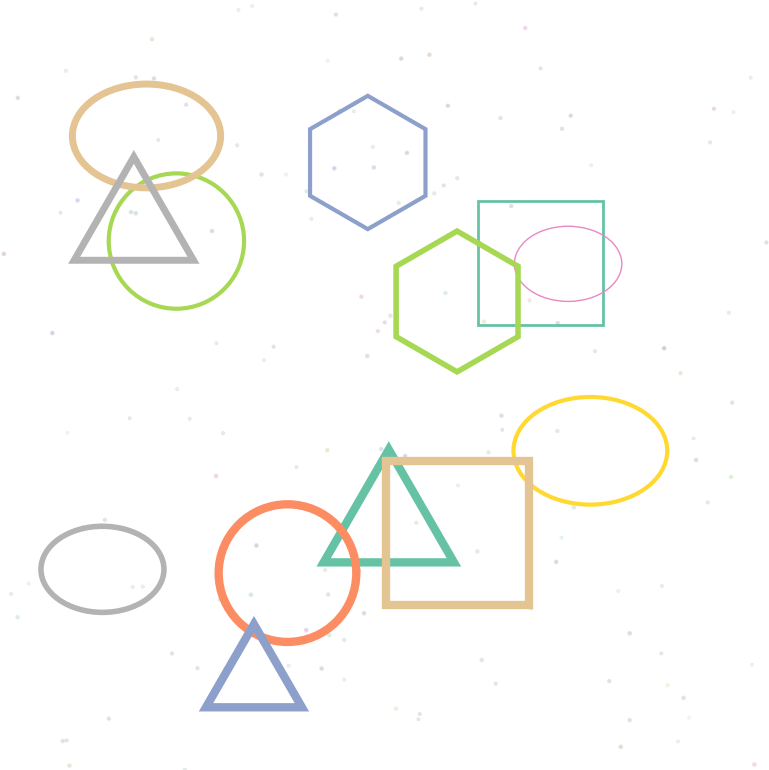[{"shape": "triangle", "thickness": 3, "radius": 0.49, "center": [0.505, 0.318]}, {"shape": "square", "thickness": 1, "radius": 0.4, "center": [0.702, 0.658]}, {"shape": "circle", "thickness": 3, "radius": 0.45, "center": [0.373, 0.256]}, {"shape": "triangle", "thickness": 3, "radius": 0.36, "center": [0.33, 0.117]}, {"shape": "hexagon", "thickness": 1.5, "radius": 0.43, "center": [0.478, 0.789]}, {"shape": "oval", "thickness": 0.5, "radius": 0.35, "center": [0.738, 0.657]}, {"shape": "hexagon", "thickness": 2, "radius": 0.46, "center": [0.594, 0.608]}, {"shape": "circle", "thickness": 1.5, "radius": 0.44, "center": [0.229, 0.687]}, {"shape": "oval", "thickness": 1.5, "radius": 0.5, "center": [0.767, 0.415]}, {"shape": "oval", "thickness": 2.5, "radius": 0.48, "center": [0.19, 0.823]}, {"shape": "square", "thickness": 3, "radius": 0.47, "center": [0.594, 0.307]}, {"shape": "oval", "thickness": 2, "radius": 0.4, "center": [0.133, 0.261]}, {"shape": "triangle", "thickness": 2.5, "radius": 0.45, "center": [0.174, 0.707]}]